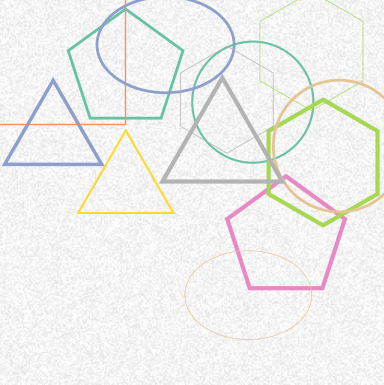[{"shape": "pentagon", "thickness": 2, "radius": 0.78, "center": [0.326, 0.82]}, {"shape": "circle", "thickness": 1.5, "radius": 0.79, "center": [0.657, 0.735]}, {"shape": "square", "thickness": 1, "radius": 0.92, "center": [0.141, 0.861]}, {"shape": "triangle", "thickness": 2.5, "radius": 0.73, "center": [0.138, 0.646]}, {"shape": "oval", "thickness": 2, "radius": 0.89, "center": [0.43, 0.884]}, {"shape": "pentagon", "thickness": 3, "radius": 0.8, "center": [0.743, 0.381]}, {"shape": "hexagon", "thickness": 0.5, "radius": 0.77, "center": [0.809, 0.867]}, {"shape": "hexagon", "thickness": 3, "radius": 0.82, "center": [0.839, 0.578]}, {"shape": "triangle", "thickness": 1.5, "radius": 0.71, "center": [0.327, 0.518]}, {"shape": "oval", "thickness": 0.5, "radius": 0.82, "center": [0.645, 0.233]}, {"shape": "circle", "thickness": 2, "radius": 0.86, "center": [0.881, 0.621]}, {"shape": "hexagon", "thickness": 0.5, "radius": 0.69, "center": [0.589, 0.741]}, {"shape": "triangle", "thickness": 3, "radius": 0.9, "center": [0.577, 0.618]}]